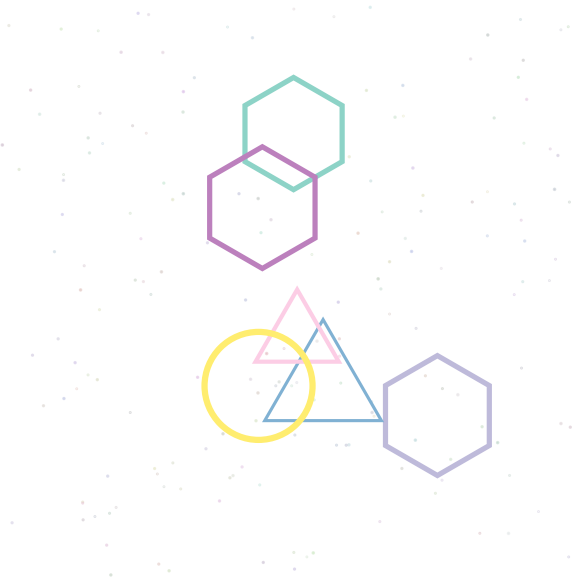[{"shape": "hexagon", "thickness": 2.5, "radius": 0.49, "center": [0.508, 0.768]}, {"shape": "hexagon", "thickness": 2.5, "radius": 0.52, "center": [0.757, 0.28]}, {"shape": "triangle", "thickness": 1.5, "radius": 0.58, "center": [0.559, 0.329]}, {"shape": "triangle", "thickness": 2, "radius": 0.42, "center": [0.515, 0.414]}, {"shape": "hexagon", "thickness": 2.5, "radius": 0.53, "center": [0.454, 0.64]}, {"shape": "circle", "thickness": 3, "radius": 0.47, "center": [0.448, 0.331]}]